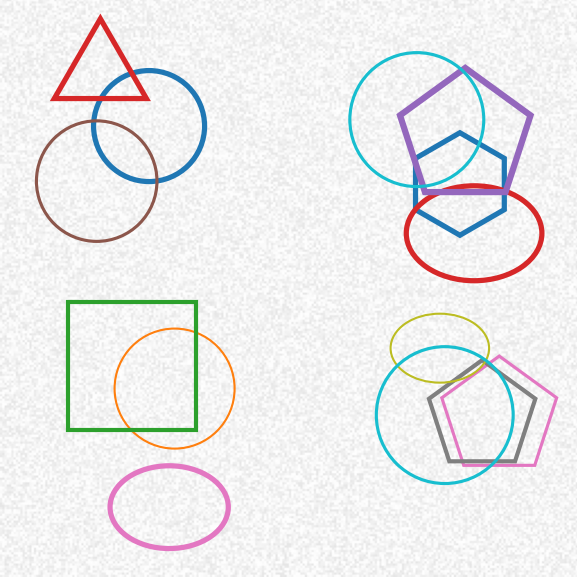[{"shape": "hexagon", "thickness": 2.5, "radius": 0.44, "center": [0.796, 0.681]}, {"shape": "circle", "thickness": 2.5, "radius": 0.48, "center": [0.258, 0.781]}, {"shape": "circle", "thickness": 1, "radius": 0.52, "center": [0.302, 0.326]}, {"shape": "square", "thickness": 2, "radius": 0.55, "center": [0.229, 0.366]}, {"shape": "oval", "thickness": 2.5, "radius": 0.59, "center": [0.821, 0.595]}, {"shape": "triangle", "thickness": 2.5, "radius": 0.46, "center": [0.174, 0.875]}, {"shape": "pentagon", "thickness": 3, "radius": 0.59, "center": [0.806, 0.763]}, {"shape": "circle", "thickness": 1.5, "radius": 0.52, "center": [0.167, 0.686]}, {"shape": "pentagon", "thickness": 1.5, "radius": 0.52, "center": [0.864, 0.278]}, {"shape": "oval", "thickness": 2.5, "radius": 0.51, "center": [0.293, 0.121]}, {"shape": "pentagon", "thickness": 2, "radius": 0.48, "center": [0.835, 0.279]}, {"shape": "oval", "thickness": 1, "radius": 0.43, "center": [0.762, 0.396]}, {"shape": "circle", "thickness": 1.5, "radius": 0.59, "center": [0.77, 0.28]}, {"shape": "circle", "thickness": 1.5, "radius": 0.58, "center": [0.722, 0.792]}]